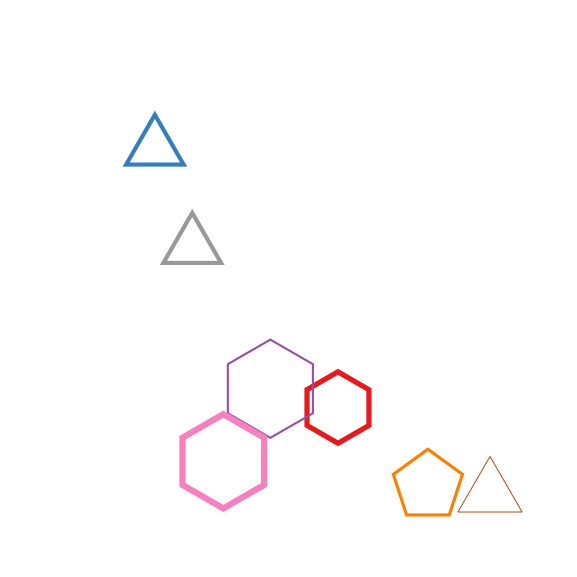[{"shape": "hexagon", "thickness": 2.5, "radius": 0.31, "center": [0.585, 0.293]}, {"shape": "triangle", "thickness": 2, "radius": 0.29, "center": [0.268, 0.743]}, {"shape": "hexagon", "thickness": 1, "radius": 0.43, "center": [0.468, 0.326]}, {"shape": "pentagon", "thickness": 1.5, "radius": 0.31, "center": [0.741, 0.158]}, {"shape": "triangle", "thickness": 0.5, "radius": 0.32, "center": [0.848, 0.145]}, {"shape": "hexagon", "thickness": 3, "radius": 0.41, "center": [0.387, 0.2]}, {"shape": "triangle", "thickness": 2, "radius": 0.29, "center": [0.333, 0.573]}]